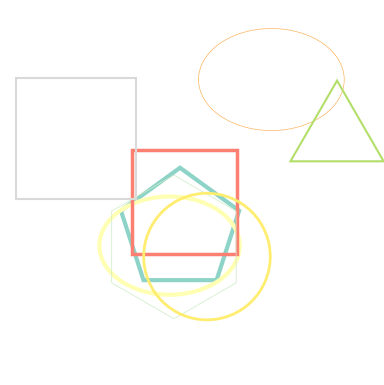[{"shape": "pentagon", "thickness": 3, "radius": 0.81, "center": [0.468, 0.403]}, {"shape": "oval", "thickness": 3, "radius": 0.91, "center": [0.44, 0.362]}, {"shape": "square", "thickness": 2.5, "radius": 0.68, "center": [0.48, 0.476]}, {"shape": "oval", "thickness": 0.5, "radius": 0.95, "center": [0.705, 0.793]}, {"shape": "triangle", "thickness": 1.5, "radius": 0.7, "center": [0.875, 0.651]}, {"shape": "square", "thickness": 1.5, "radius": 0.78, "center": [0.197, 0.641]}, {"shape": "hexagon", "thickness": 0.5, "radius": 0.93, "center": [0.452, 0.359]}, {"shape": "circle", "thickness": 2, "radius": 0.82, "center": [0.538, 0.334]}]